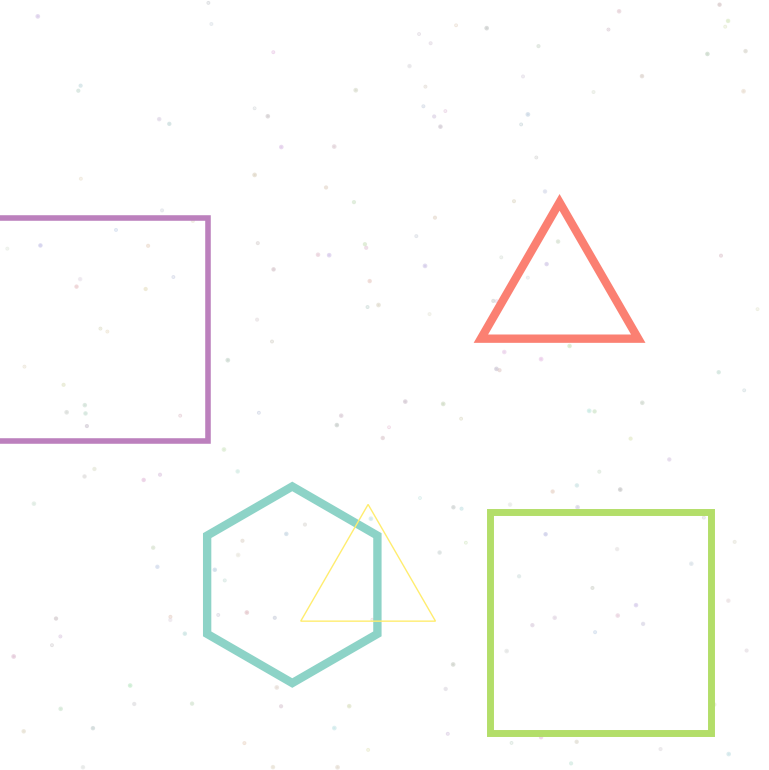[{"shape": "hexagon", "thickness": 3, "radius": 0.64, "center": [0.38, 0.241]}, {"shape": "triangle", "thickness": 3, "radius": 0.59, "center": [0.727, 0.619]}, {"shape": "square", "thickness": 2.5, "radius": 0.72, "center": [0.78, 0.191]}, {"shape": "square", "thickness": 2, "radius": 0.72, "center": [0.126, 0.572]}, {"shape": "triangle", "thickness": 0.5, "radius": 0.51, "center": [0.478, 0.244]}]